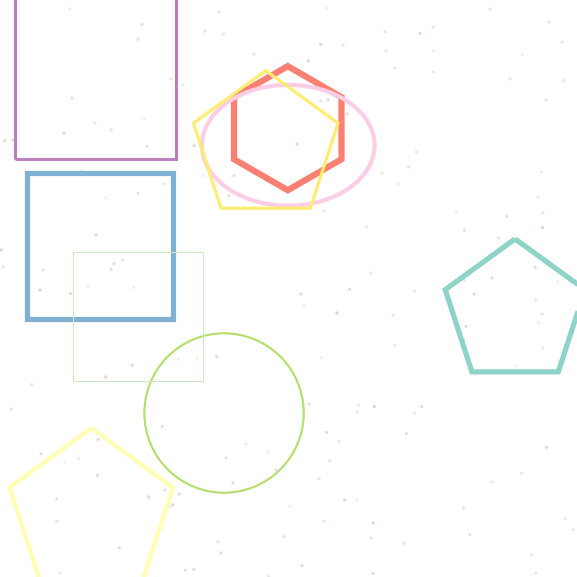[{"shape": "pentagon", "thickness": 2.5, "radius": 0.64, "center": [0.892, 0.458]}, {"shape": "pentagon", "thickness": 2, "radius": 0.74, "center": [0.158, 0.109]}, {"shape": "hexagon", "thickness": 3, "radius": 0.54, "center": [0.498, 0.777]}, {"shape": "square", "thickness": 2.5, "radius": 0.63, "center": [0.174, 0.573]}, {"shape": "circle", "thickness": 1, "radius": 0.69, "center": [0.388, 0.284]}, {"shape": "oval", "thickness": 2, "radius": 0.75, "center": [0.499, 0.748]}, {"shape": "square", "thickness": 1.5, "radius": 0.7, "center": [0.165, 0.864]}, {"shape": "square", "thickness": 0.5, "radius": 0.56, "center": [0.239, 0.451]}, {"shape": "pentagon", "thickness": 1.5, "radius": 0.66, "center": [0.46, 0.745]}]